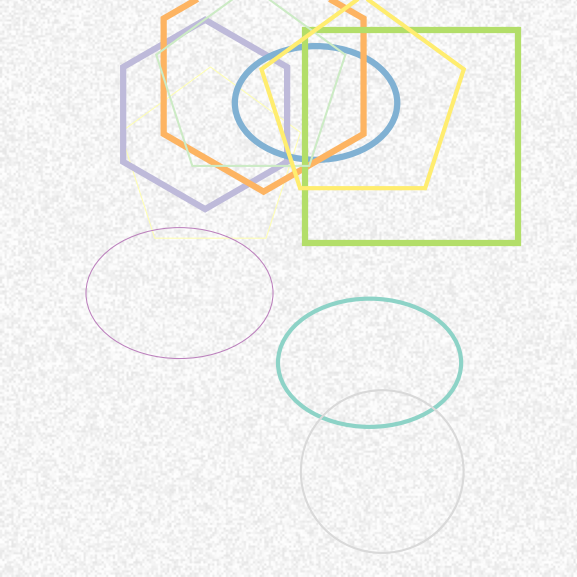[{"shape": "oval", "thickness": 2, "radius": 0.79, "center": [0.64, 0.371]}, {"shape": "pentagon", "thickness": 0.5, "radius": 0.82, "center": [0.364, 0.719]}, {"shape": "hexagon", "thickness": 3, "radius": 0.82, "center": [0.355, 0.801]}, {"shape": "oval", "thickness": 3, "radius": 0.7, "center": [0.547, 0.821]}, {"shape": "hexagon", "thickness": 3, "radius": 1.0, "center": [0.456, 0.867]}, {"shape": "square", "thickness": 3, "radius": 0.92, "center": [0.713, 0.763]}, {"shape": "circle", "thickness": 1, "radius": 0.7, "center": [0.662, 0.183]}, {"shape": "oval", "thickness": 0.5, "radius": 0.81, "center": [0.311, 0.492]}, {"shape": "pentagon", "thickness": 1, "radius": 0.86, "center": [0.434, 0.851]}, {"shape": "pentagon", "thickness": 2, "radius": 0.92, "center": [0.628, 0.822]}]